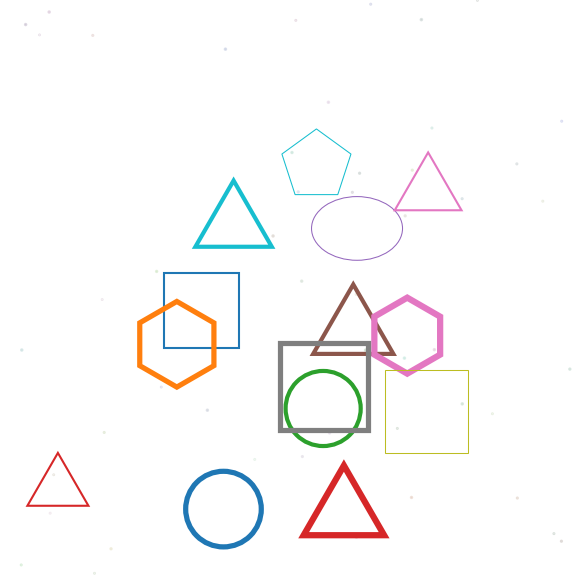[{"shape": "circle", "thickness": 2.5, "radius": 0.33, "center": [0.387, 0.118]}, {"shape": "square", "thickness": 1, "radius": 0.33, "center": [0.349, 0.461]}, {"shape": "hexagon", "thickness": 2.5, "radius": 0.37, "center": [0.306, 0.403]}, {"shape": "circle", "thickness": 2, "radius": 0.33, "center": [0.56, 0.292]}, {"shape": "triangle", "thickness": 1, "radius": 0.31, "center": [0.1, 0.154]}, {"shape": "triangle", "thickness": 3, "radius": 0.4, "center": [0.595, 0.113]}, {"shape": "oval", "thickness": 0.5, "radius": 0.39, "center": [0.618, 0.604]}, {"shape": "triangle", "thickness": 2, "radius": 0.4, "center": [0.612, 0.426]}, {"shape": "triangle", "thickness": 1, "radius": 0.33, "center": [0.741, 0.668]}, {"shape": "hexagon", "thickness": 3, "radius": 0.33, "center": [0.705, 0.418]}, {"shape": "square", "thickness": 2.5, "radius": 0.38, "center": [0.561, 0.33]}, {"shape": "square", "thickness": 0.5, "radius": 0.36, "center": [0.739, 0.287]}, {"shape": "pentagon", "thickness": 0.5, "radius": 0.31, "center": [0.548, 0.713]}, {"shape": "triangle", "thickness": 2, "radius": 0.38, "center": [0.404, 0.61]}]